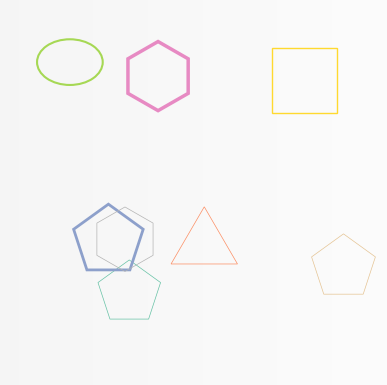[{"shape": "pentagon", "thickness": 0.5, "radius": 0.42, "center": [0.334, 0.24]}, {"shape": "triangle", "thickness": 0.5, "radius": 0.49, "center": [0.527, 0.364]}, {"shape": "pentagon", "thickness": 2, "radius": 0.47, "center": [0.28, 0.375]}, {"shape": "hexagon", "thickness": 2.5, "radius": 0.45, "center": [0.408, 0.802]}, {"shape": "oval", "thickness": 1.5, "radius": 0.42, "center": [0.18, 0.839]}, {"shape": "square", "thickness": 1, "radius": 0.42, "center": [0.786, 0.792]}, {"shape": "pentagon", "thickness": 0.5, "radius": 0.43, "center": [0.886, 0.306]}, {"shape": "hexagon", "thickness": 0.5, "radius": 0.42, "center": [0.323, 0.379]}]